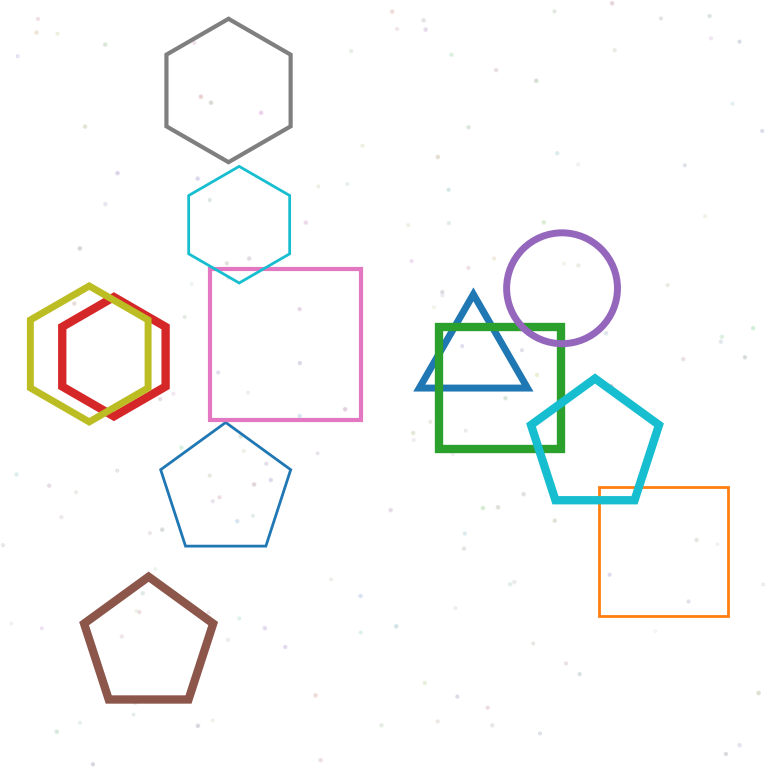[{"shape": "triangle", "thickness": 2.5, "radius": 0.41, "center": [0.615, 0.537]}, {"shape": "pentagon", "thickness": 1, "radius": 0.44, "center": [0.293, 0.363]}, {"shape": "square", "thickness": 1, "radius": 0.42, "center": [0.861, 0.283]}, {"shape": "square", "thickness": 3, "radius": 0.4, "center": [0.65, 0.496]}, {"shape": "hexagon", "thickness": 3, "radius": 0.39, "center": [0.148, 0.537]}, {"shape": "circle", "thickness": 2.5, "radius": 0.36, "center": [0.73, 0.626]}, {"shape": "pentagon", "thickness": 3, "radius": 0.44, "center": [0.193, 0.163]}, {"shape": "square", "thickness": 1.5, "radius": 0.49, "center": [0.371, 0.552]}, {"shape": "hexagon", "thickness": 1.5, "radius": 0.47, "center": [0.297, 0.882]}, {"shape": "hexagon", "thickness": 2.5, "radius": 0.44, "center": [0.116, 0.54]}, {"shape": "pentagon", "thickness": 3, "radius": 0.44, "center": [0.773, 0.421]}, {"shape": "hexagon", "thickness": 1, "radius": 0.38, "center": [0.311, 0.708]}]